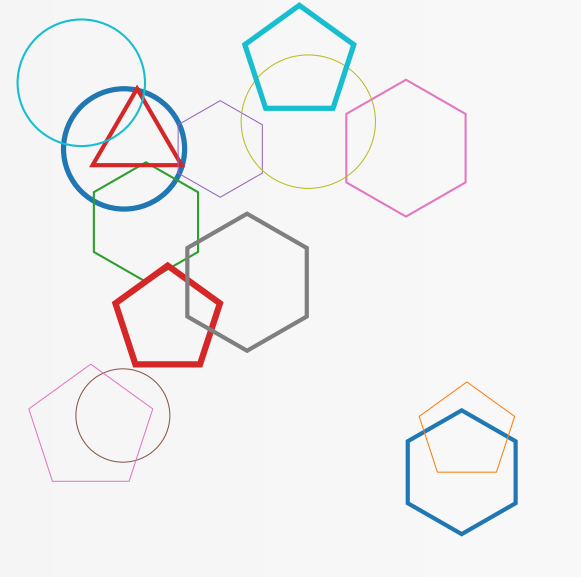[{"shape": "hexagon", "thickness": 2, "radius": 0.54, "center": [0.794, 0.181]}, {"shape": "circle", "thickness": 2.5, "radius": 0.52, "center": [0.213, 0.741]}, {"shape": "pentagon", "thickness": 0.5, "radius": 0.43, "center": [0.803, 0.251]}, {"shape": "hexagon", "thickness": 1, "radius": 0.52, "center": [0.251, 0.615]}, {"shape": "pentagon", "thickness": 3, "radius": 0.47, "center": [0.289, 0.445]}, {"shape": "triangle", "thickness": 2, "radius": 0.44, "center": [0.236, 0.757]}, {"shape": "hexagon", "thickness": 0.5, "radius": 0.42, "center": [0.379, 0.741]}, {"shape": "circle", "thickness": 0.5, "radius": 0.4, "center": [0.211, 0.28]}, {"shape": "hexagon", "thickness": 1, "radius": 0.59, "center": [0.698, 0.743]}, {"shape": "pentagon", "thickness": 0.5, "radius": 0.56, "center": [0.156, 0.256]}, {"shape": "hexagon", "thickness": 2, "radius": 0.59, "center": [0.425, 0.51]}, {"shape": "circle", "thickness": 0.5, "radius": 0.58, "center": [0.53, 0.788]}, {"shape": "circle", "thickness": 1, "radius": 0.55, "center": [0.14, 0.856]}, {"shape": "pentagon", "thickness": 2.5, "radius": 0.49, "center": [0.515, 0.891]}]